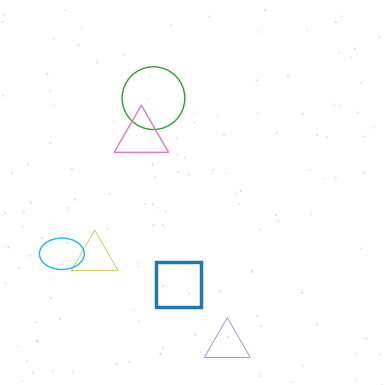[{"shape": "square", "thickness": 2.5, "radius": 0.29, "center": [0.465, 0.262]}, {"shape": "circle", "thickness": 1, "radius": 0.41, "center": [0.399, 0.745]}, {"shape": "triangle", "thickness": 0.5, "radius": 0.34, "center": [0.59, 0.106]}, {"shape": "triangle", "thickness": 1, "radius": 0.41, "center": [0.367, 0.645]}, {"shape": "triangle", "thickness": 0.5, "radius": 0.35, "center": [0.246, 0.332]}, {"shape": "oval", "thickness": 1, "radius": 0.29, "center": [0.161, 0.341]}]